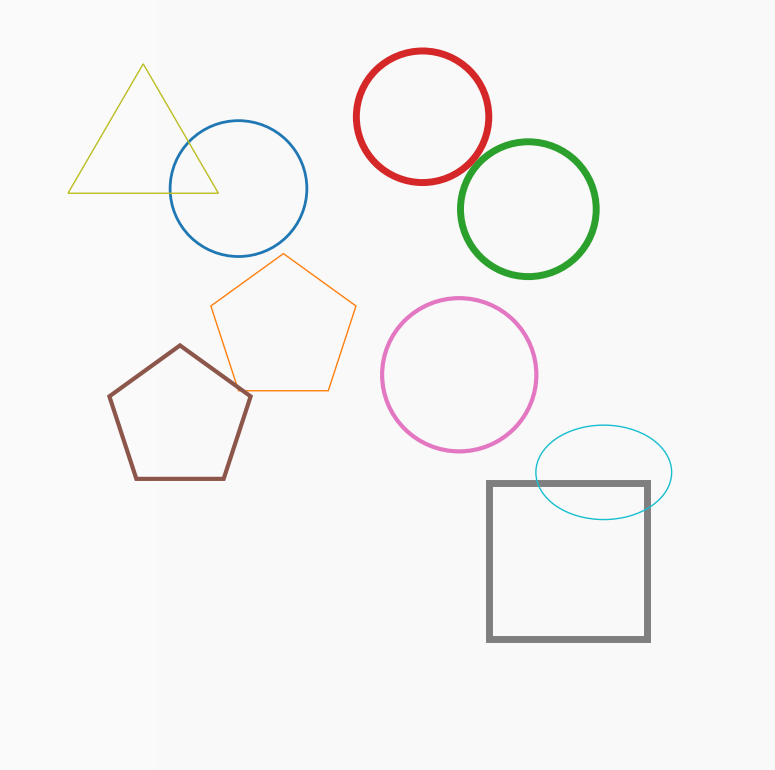[{"shape": "circle", "thickness": 1, "radius": 0.44, "center": [0.308, 0.755]}, {"shape": "pentagon", "thickness": 0.5, "radius": 0.49, "center": [0.366, 0.572]}, {"shape": "circle", "thickness": 2.5, "radius": 0.44, "center": [0.682, 0.728]}, {"shape": "circle", "thickness": 2.5, "radius": 0.43, "center": [0.545, 0.848]}, {"shape": "pentagon", "thickness": 1.5, "radius": 0.48, "center": [0.232, 0.456]}, {"shape": "circle", "thickness": 1.5, "radius": 0.5, "center": [0.593, 0.513]}, {"shape": "square", "thickness": 2.5, "radius": 0.51, "center": [0.732, 0.272]}, {"shape": "triangle", "thickness": 0.5, "radius": 0.56, "center": [0.185, 0.805]}, {"shape": "oval", "thickness": 0.5, "radius": 0.44, "center": [0.779, 0.387]}]